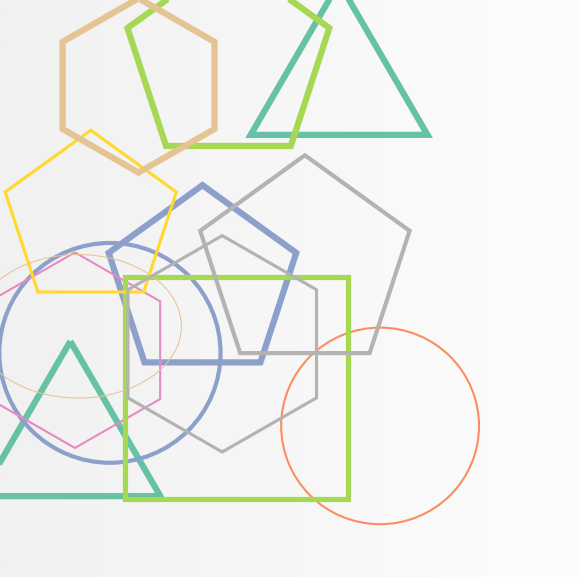[{"shape": "triangle", "thickness": 3, "radius": 0.88, "center": [0.583, 0.853]}, {"shape": "triangle", "thickness": 3, "radius": 0.89, "center": [0.121, 0.229]}, {"shape": "circle", "thickness": 1, "radius": 0.85, "center": [0.654, 0.262]}, {"shape": "pentagon", "thickness": 3, "radius": 0.85, "center": [0.348, 0.509]}, {"shape": "circle", "thickness": 2, "radius": 0.95, "center": [0.189, 0.388]}, {"shape": "hexagon", "thickness": 1, "radius": 0.85, "center": [0.129, 0.393]}, {"shape": "square", "thickness": 2.5, "radius": 0.96, "center": [0.407, 0.327]}, {"shape": "pentagon", "thickness": 3, "radius": 0.91, "center": [0.393, 0.894]}, {"shape": "pentagon", "thickness": 1.5, "radius": 0.77, "center": [0.156, 0.619]}, {"shape": "oval", "thickness": 0.5, "radius": 0.89, "center": [0.135, 0.434]}, {"shape": "hexagon", "thickness": 3, "radius": 0.75, "center": [0.238, 0.851]}, {"shape": "pentagon", "thickness": 2, "radius": 0.95, "center": [0.525, 0.541]}, {"shape": "hexagon", "thickness": 1.5, "radius": 0.94, "center": [0.382, 0.404]}]